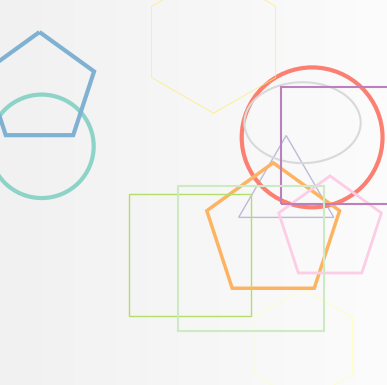[{"shape": "circle", "thickness": 3, "radius": 0.67, "center": [0.107, 0.62]}, {"shape": "hexagon", "thickness": 0.5, "radius": 0.74, "center": [0.783, 0.101]}, {"shape": "triangle", "thickness": 1, "radius": 0.71, "center": [0.739, 0.506]}, {"shape": "circle", "thickness": 3, "radius": 0.91, "center": [0.805, 0.643]}, {"shape": "pentagon", "thickness": 3, "radius": 0.74, "center": [0.102, 0.769]}, {"shape": "pentagon", "thickness": 2.5, "radius": 0.9, "center": [0.705, 0.397]}, {"shape": "square", "thickness": 1, "radius": 0.79, "center": [0.491, 0.338]}, {"shape": "pentagon", "thickness": 2, "radius": 0.7, "center": [0.852, 0.404]}, {"shape": "oval", "thickness": 1.5, "radius": 0.75, "center": [0.781, 0.681]}, {"shape": "square", "thickness": 1.5, "radius": 0.76, "center": [0.878, 0.622]}, {"shape": "square", "thickness": 1.5, "radius": 0.94, "center": [0.648, 0.329]}, {"shape": "hexagon", "thickness": 0.5, "radius": 0.92, "center": [0.551, 0.891]}]